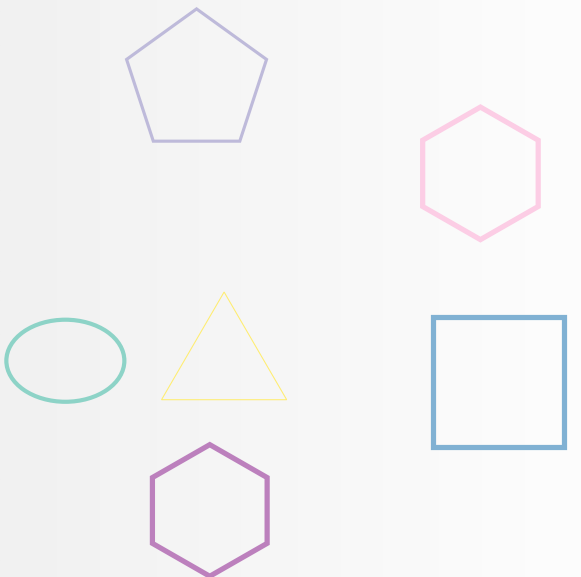[{"shape": "oval", "thickness": 2, "radius": 0.51, "center": [0.112, 0.374]}, {"shape": "pentagon", "thickness": 1.5, "radius": 0.63, "center": [0.338, 0.857]}, {"shape": "square", "thickness": 2.5, "radius": 0.56, "center": [0.857, 0.338]}, {"shape": "hexagon", "thickness": 2.5, "radius": 0.57, "center": [0.827, 0.699]}, {"shape": "hexagon", "thickness": 2.5, "radius": 0.57, "center": [0.361, 0.115]}, {"shape": "triangle", "thickness": 0.5, "radius": 0.62, "center": [0.386, 0.369]}]